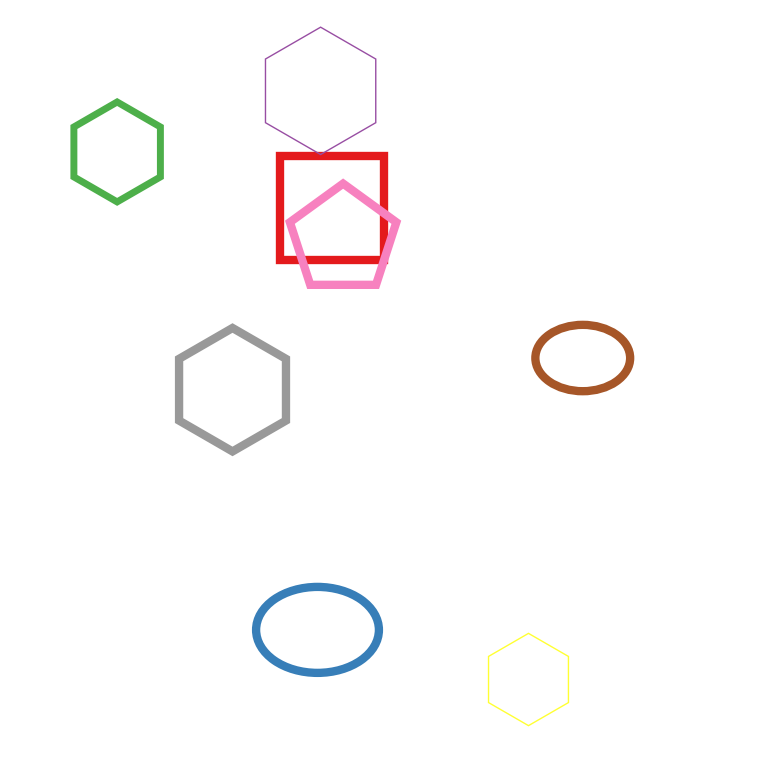[{"shape": "square", "thickness": 3, "radius": 0.34, "center": [0.432, 0.73]}, {"shape": "oval", "thickness": 3, "radius": 0.4, "center": [0.412, 0.182]}, {"shape": "hexagon", "thickness": 2.5, "radius": 0.32, "center": [0.152, 0.803]}, {"shape": "hexagon", "thickness": 0.5, "radius": 0.41, "center": [0.416, 0.882]}, {"shape": "hexagon", "thickness": 0.5, "radius": 0.3, "center": [0.686, 0.118]}, {"shape": "oval", "thickness": 3, "radius": 0.31, "center": [0.757, 0.535]}, {"shape": "pentagon", "thickness": 3, "radius": 0.36, "center": [0.446, 0.689]}, {"shape": "hexagon", "thickness": 3, "radius": 0.4, "center": [0.302, 0.494]}]